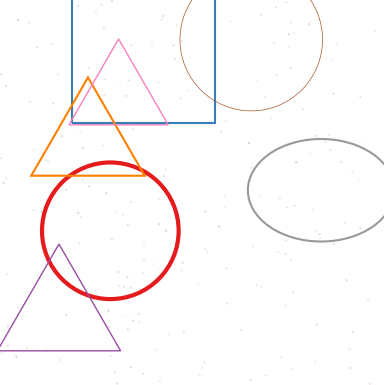[{"shape": "circle", "thickness": 3, "radius": 0.89, "center": [0.287, 0.401]}, {"shape": "square", "thickness": 1.5, "radius": 0.93, "center": [0.372, 0.866]}, {"shape": "triangle", "thickness": 1, "radius": 0.92, "center": [0.153, 0.181]}, {"shape": "triangle", "thickness": 1.5, "radius": 0.85, "center": [0.229, 0.629]}, {"shape": "circle", "thickness": 0.5, "radius": 0.93, "center": [0.653, 0.897]}, {"shape": "triangle", "thickness": 1, "radius": 0.74, "center": [0.308, 0.75]}, {"shape": "oval", "thickness": 1.5, "radius": 0.95, "center": [0.834, 0.506]}]